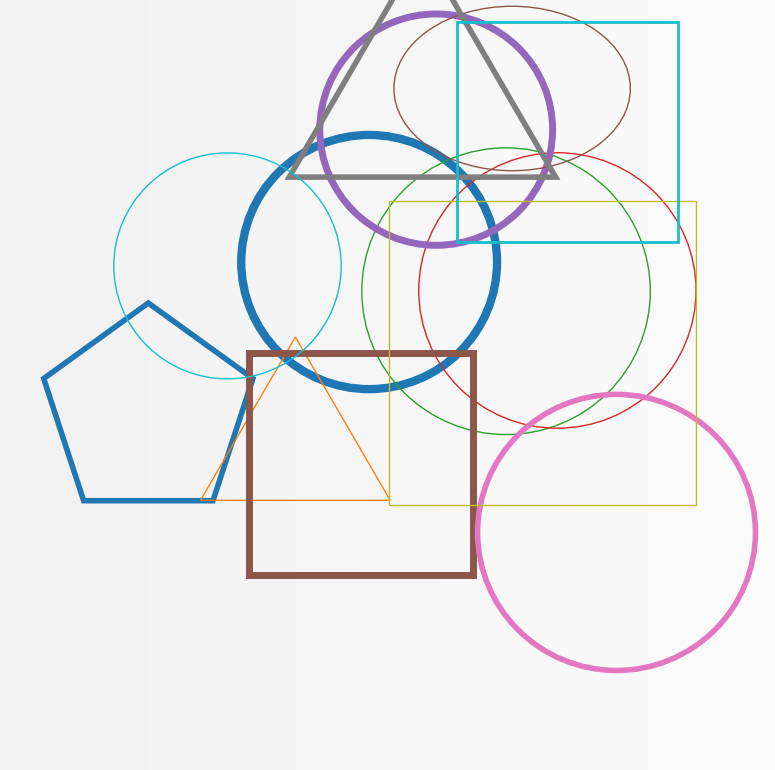[{"shape": "pentagon", "thickness": 2, "radius": 0.71, "center": [0.191, 0.465]}, {"shape": "circle", "thickness": 3, "radius": 0.83, "center": [0.476, 0.66]}, {"shape": "triangle", "thickness": 0.5, "radius": 0.71, "center": [0.381, 0.421]}, {"shape": "circle", "thickness": 0.5, "radius": 0.93, "center": [0.653, 0.622]}, {"shape": "circle", "thickness": 0.5, "radius": 0.89, "center": [0.719, 0.623]}, {"shape": "circle", "thickness": 2.5, "radius": 0.75, "center": [0.563, 0.832]}, {"shape": "oval", "thickness": 0.5, "radius": 0.76, "center": [0.661, 0.885]}, {"shape": "square", "thickness": 2.5, "radius": 0.72, "center": [0.466, 0.398]}, {"shape": "circle", "thickness": 2, "radius": 0.9, "center": [0.795, 0.309]}, {"shape": "triangle", "thickness": 2, "radius": 0.99, "center": [0.545, 0.869]}, {"shape": "square", "thickness": 0.5, "radius": 0.99, "center": [0.7, 0.541]}, {"shape": "circle", "thickness": 0.5, "radius": 0.73, "center": [0.294, 0.655]}, {"shape": "square", "thickness": 1, "radius": 0.71, "center": [0.732, 0.829]}]